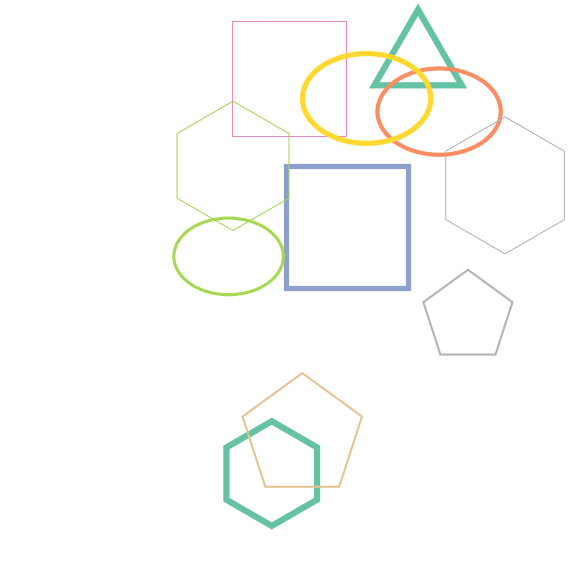[{"shape": "triangle", "thickness": 3, "radius": 0.44, "center": [0.724, 0.895]}, {"shape": "hexagon", "thickness": 3, "radius": 0.45, "center": [0.471, 0.179]}, {"shape": "oval", "thickness": 2, "radius": 0.53, "center": [0.76, 0.806]}, {"shape": "square", "thickness": 2.5, "radius": 0.53, "center": [0.601, 0.606]}, {"shape": "square", "thickness": 0.5, "radius": 0.5, "center": [0.5, 0.863]}, {"shape": "oval", "thickness": 1.5, "radius": 0.47, "center": [0.396, 0.555]}, {"shape": "hexagon", "thickness": 0.5, "radius": 0.56, "center": [0.403, 0.712]}, {"shape": "oval", "thickness": 2.5, "radius": 0.56, "center": [0.635, 0.829]}, {"shape": "pentagon", "thickness": 1, "radius": 0.54, "center": [0.523, 0.244]}, {"shape": "hexagon", "thickness": 0.5, "radius": 0.59, "center": [0.875, 0.678]}, {"shape": "pentagon", "thickness": 1, "radius": 0.41, "center": [0.81, 0.451]}]